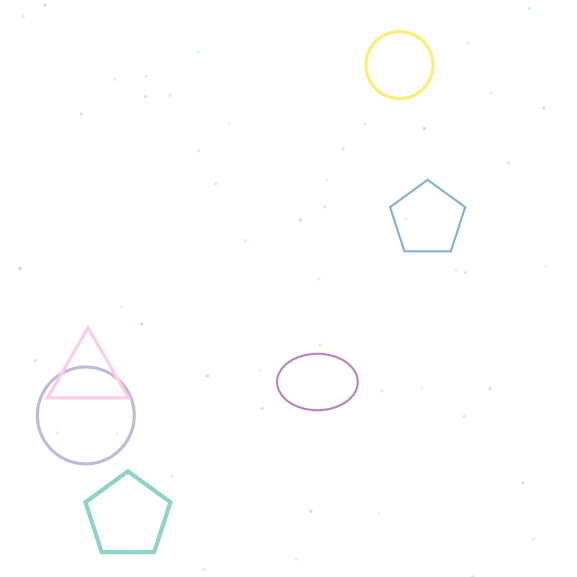[{"shape": "pentagon", "thickness": 2, "radius": 0.39, "center": [0.221, 0.106]}, {"shape": "circle", "thickness": 1.5, "radius": 0.42, "center": [0.149, 0.28]}, {"shape": "pentagon", "thickness": 1, "radius": 0.34, "center": [0.741, 0.619]}, {"shape": "triangle", "thickness": 1.5, "radius": 0.4, "center": [0.152, 0.351]}, {"shape": "oval", "thickness": 1, "radius": 0.35, "center": [0.55, 0.338]}, {"shape": "circle", "thickness": 1.5, "radius": 0.29, "center": [0.692, 0.886]}]